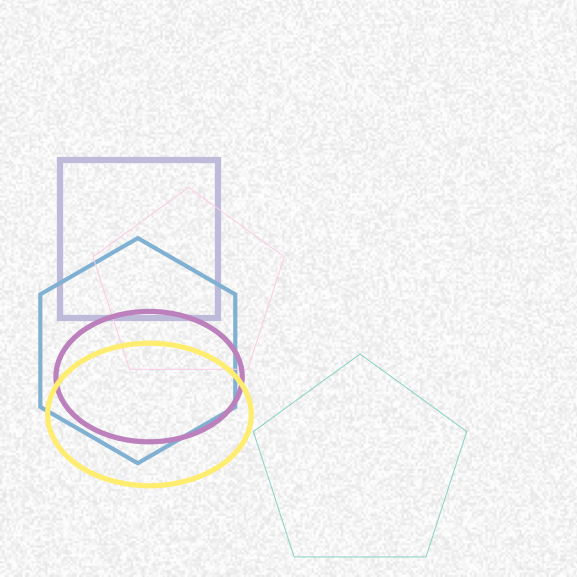[{"shape": "pentagon", "thickness": 0.5, "radius": 0.97, "center": [0.623, 0.192]}, {"shape": "square", "thickness": 3, "radius": 0.68, "center": [0.241, 0.585]}, {"shape": "hexagon", "thickness": 2, "radius": 0.97, "center": [0.239, 0.392]}, {"shape": "pentagon", "thickness": 0.5, "radius": 0.87, "center": [0.327, 0.501]}, {"shape": "oval", "thickness": 2.5, "radius": 0.81, "center": [0.258, 0.347]}, {"shape": "oval", "thickness": 2.5, "radius": 0.88, "center": [0.259, 0.281]}]